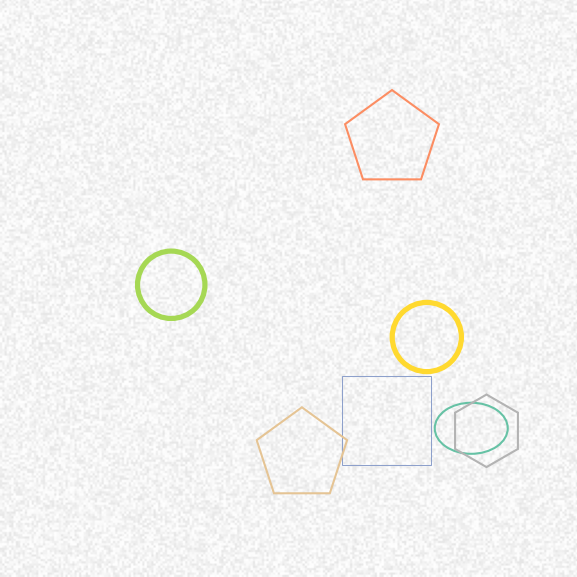[{"shape": "oval", "thickness": 1, "radius": 0.32, "center": [0.816, 0.258]}, {"shape": "pentagon", "thickness": 1, "radius": 0.43, "center": [0.679, 0.758]}, {"shape": "square", "thickness": 0.5, "radius": 0.38, "center": [0.669, 0.271]}, {"shape": "circle", "thickness": 2.5, "radius": 0.29, "center": [0.297, 0.506]}, {"shape": "circle", "thickness": 2.5, "radius": 0.3, "center": [0.739, 0.416]}, {"shape": "pentagon", "thickness": 1, "radius": 0.41, "center": [0.523, 0.212]}, {"shape": "hexagon", "thickness": 1, "radius": 0.31, "center": [0.842, 0.253]}]